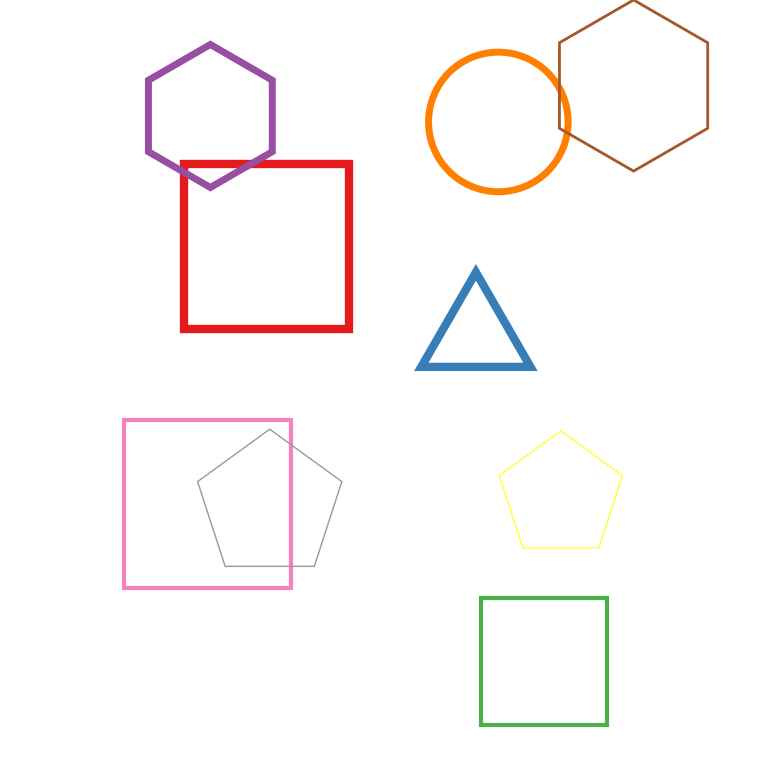[{"shape": "square", "thickness": 3, "radius": 0.54, "center": [0.346, 0.68]}, {"shape": "triangle", "thickness": 3, "radius": 0.41, "center": [0.618, 0.564]}, {"shape": "square", "thickness": 1.5, "radius": 0.41, "center": [0.706, 0.141]}, {"shape": "hexagon", "thickness": 2.5, "radius": 0.46, "center": [0.273, 0.849]}, {"shape": "circle", "thickness": 2.5, "radius": 0.45, "center": [0.647, 0.842]}, {"shape": "pentagon", "thickness": 0.5, "radius": 0.42, "center": [0.728, 0.356]}, {"shape": "hexagon", "thickness": 1, "radius": 0.56, "center": [0.823, 0.889]}, {"shape": "square", "thickness": 1.5, "radius": 0.54, "center": [0.269, 0.345]}, {"shape": "pentagon", "thickness": 0.5, "radius": 0.49, "center": [0.35, 0.344]}]